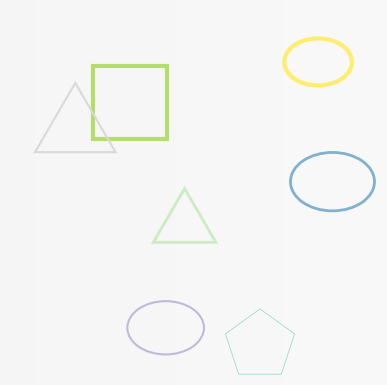[{"shape": "pentagon", "thickness": 0.5, "radius": 0.47, "center": [0.671, 0.104]}, {"shape": "oval", "thickness": 1.5, "radius": 0.49, "center": [0.427, 0.149]}, {"shape": "oval", "thickness": 2, "radius": 0.54, "center": [0.858, 0.528]}, {"shape": "square", "thickness": 3, "radius": 0.47, "center": [0.336, 0.733]}, {"shape": "triangle", "thickness": 1.5, "radius": 0.6, "center": [0.194, 0.665]}, {"shape": "triangle", "thickness": 2, "radius": 0.47, "center": [0.476, 0.417]}, {"shape": "oval", "thickness": 3, "radius": 0.44, "center": [0.821, 0.839]}]